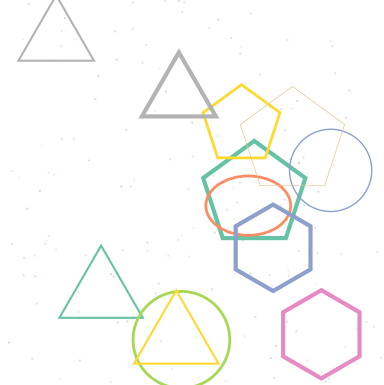[{"shape": "pentagon", "thickness": 3, "radius": 0.7, "center": [0.66, 0.494]}, {"shape": "triangle", "thickness": 1.5, "radius": 0.63, "center": [0.263, 0.237]}, {"shape": "oval", "thickness": 2, "radius": 0.55, "center": [0.645, 0.466]}, {"shape": "circle", "thickness": 1, "radius": 0.53, "center": [0.859, 0.557]}, {"shape": "hexagon", "thickness": 3, "radius": 0.56, "center": [0.709, 0.356]}, {"shape": "hexagon", "thickness": 3, "radius": 0.57, "center": [0.835, 0.132]}, {"shape": "circle", "thickness": 2, "radius": 0.63, "center": [0.471, 0.118]}, {"shape": "triangle", "thickness": 1.5, "radius": 0.63, "center": [0.458, 0.119]}, {"shape": "pentagon", "thickness": 2, "radius": 0.53, "center": [0.627, 0.675]}, {"shape": "pentagon", "thickness": 0.5, "radius": 0.71, "center": [0.76, 0.633]}, {"shape": "triangle", "thickness": 3, "radius": 0.55, "center": [0.465, 0.753]}, {"shape": "triangle", "thickness": 1.5, "radius": 0.57, "center": [0.146, 0.899]}]